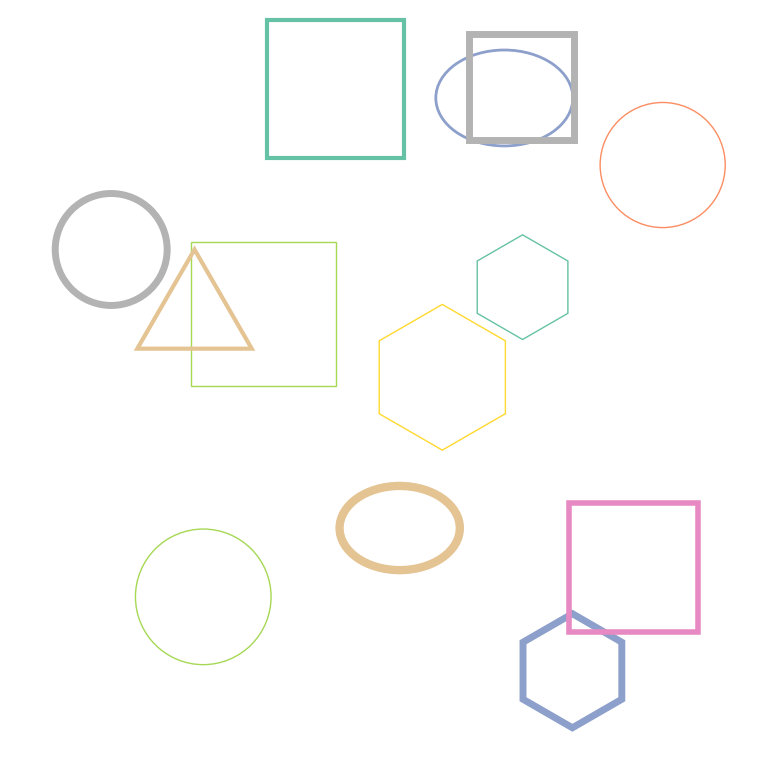[{"shape": "square", "thickness": 1.5, "radius": 0.45, "center": [0.436, 0.884]}, {"shape": "hexagon", "thickness": 0.5, "radius": 0.34, "center": [0.679, 0.627]}, {"shape": "circle", "thickness": 0.5, "radius": 0.41, "center": [0.861, 0.786]}, {"shape": "hexagon", "thickness": 2.5, "radius": 0.37, "center": [0.743, 0.129]}, {"shape": "oval", "thickness": 1, "radius": 0.44, "center": [0.655, 0.873]}, {"shape": "square", "thickness": 2, "radius": 0.42, "center": [0.823, 0.262]}, {"shape": "circle", "thickness": 0.5, "radius": 0.44, "center": [0.264, 0.225]}, {"shape": "square", "thickness": 0.5, "radius": 0.47, "center": [0.342, 0.592]}, {"shape": "hexagon", "thickness": 0.5, "radius": 0.47, "center": [0.574, 0.51]}, {"shape": "triangle", "thickness": 1.5, "radius": 0.43, "center": [0.253, 0.59]}, {"shape": "oval", "thickness": 3, "radius": 0.39, "center": [0.519, 0.314]}, {"shape": "square", "thickness": 2.5, "radius": 0.34, "center": [0.677, 0.887]}, {"shape": "circle", "thickness": 2.5, "radius": 0.36, "center": [0.144, 0.676]}]